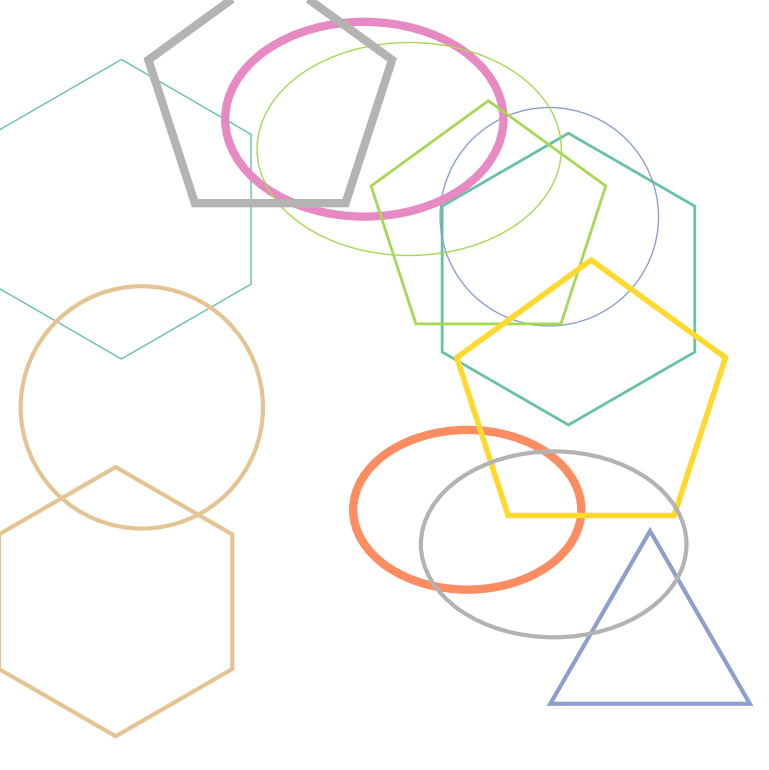[{"shape": "hexagon", "thickness": 1, "radius": 0.95, "center": [0.738, 0.638]}, {"shape": "hexagon", "thickness": 0.5, "radius": 0.97, "center": [0.158, 0.728]}, {"shape": "oval", "thickness": 3, "radius": 0.74, "center": [0.607, 0.338]}, {"shape": "circle", "thickness": 0.5, "radius": 0.71, "center": [0.713, 0.719]}, {"shape": "triangle", "thickness": 1.5, "radius": 0.75, "center": [0.844, 0.161]}, {"shape": "oval", "thickness": 3, "radius": 0.9, "center": [0.473, 0.845]}, {"shape": "oval", "thickness": 0.5, "radius": 0.99, "center": [0.531, 0.807]}, {"shape": "pentagon", "thickness": 1, "radius": 0.8, "center": [0.634, 0.709]}, {"shape": "pentagon", "thickness": 2, "radius": 0.92, "center": [0.768, 0.479]}, {"shape": "circle", "thickness": 1.5, "radius": 0.79, "center": [0.184, 0.471]}, {"shape": "hexagon", "thickness": 1.5, "radius": 0.87, "center": [0.15, 0.219]}, {"shape": "oval", "thickness": 1.5, "radius": 0.86, "center": [0.719, 0.293]}, {"shape": "pentagon", "thickness": 3, "radius": 0.83, "center": [0.351, 0.871]}]